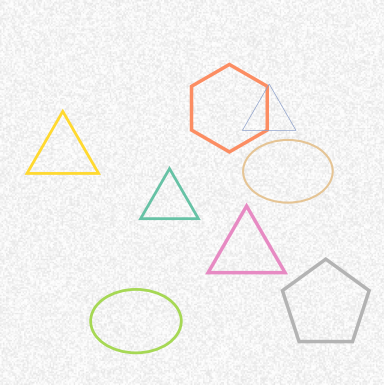[{"shape": "triangle", "thickness": 2, "radius": 0.43, "center": [0.44, 0.475]}, {"shape": "hexagon", "thickness": 2.5, "radius": 0.57, "center": [0.596, 0.719]}, {"shape": "triangle", "thickness": 0.5, "radius": 0.4, "center": [0.699, 0.701]}, {"shape": "triangle", "thickness": 2.5, "radius": 0.58, "center": [0.64, 0.35]}, {"shape": "oval", "thickness": 2, "radius": 0.59, "center": [0.353, 0.166]}, {"shape": "triangle", "thickness": 2, "radius": 0.54, "center": [0.163, 0.603]}, {"shape": "oval", "thickness": 1.5, "radius": 0.58, "center": [0.748, 0.555]}, {"shape": "pentagon", "thickness": 2.5, "radius": 0.59, "center": [0.846, 0.209]}]